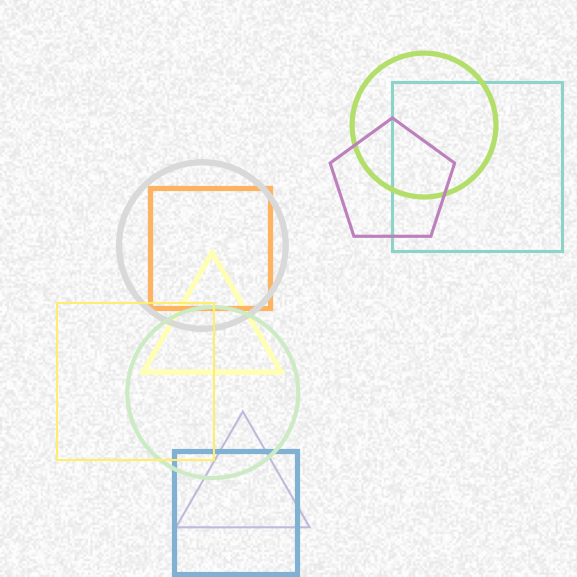[{"shape": "square", "thickness": 1.5, "radius": 0.73, "center": [0.826, 0.711]}, {"shape": "triangle", "thickness": 2.5, "radius": 0.69, "center": [0.367, 0.424]}, {"shape": "triangle", "thickness": 1, "radius": 0.67, "center": [0.421, 0.153]}, {"shape": "square", "thickness": 2.5, "radius": 0.53, "center": [0.408, 0.111]}, {"shape": "square", "thickness": 2.5, "radius": 0.52, "center": [0.363, 0.57]}, {"shape": "circle", "thickness": 2.5, "radius": 0.62, "center": [0.734, 0.783]}, {"shape": "circle", "thickness": 3, "radius": 0.72, "center": [0.35, 0.574]}, {"shape": "pentagon", "thickness": 1.5, "radius": 0.57, "center": [0.679, 0.682]}, {"shape": "circle", "thickness": 2, "radius": 0.74, "center": [0.368, 0.319]}, {"shape": "square", "thickness": 1, "radius": 0.68, "center": [0.235, 0.339]}]